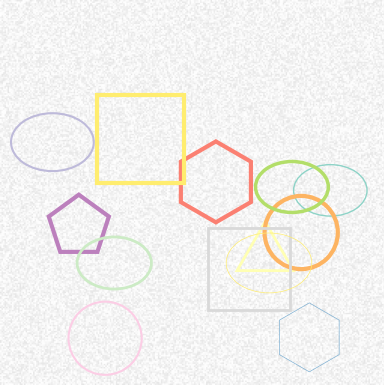[{"shape": "oval", "thickness": 1, "radius": 0.48, "center": [0.858, 0.506]}, {"shape": "triangle", "thickness": 2, "radius": 0.42, "center": [0.689, 0.339]}, {"shape": "oval", "thickness": 1.5, "radius": 0.54, "center": [0.136, 0.631]}, {"shape": "hexagon", "thickness": 3, "radius": 0.53, "center": [0.561, 0.528]}, {"shape": "hexagon", "thickness": 0.5, "radius": 0.45, "center": [0.803, 0.124]}, {"shape": "circle", "thickness": 3, "radius": 0.48, "center": [0.782, 0.396]}, {"shape": "oval", "thickness": 2.5, "radius": 0.47, "center": [0.758, 0.514]}, {"shape": "circle", "thickness": 1.5, "radius": 0.48, "center": [0.273, 0.121]}, {"shape": "square", "thickness": 2, "radius": 0.54, "center": [0.646, 0.302]}, {"shape": "pentagon", "thickness": 3, "radius": 0.41, "center": [0.205, 0.412]}, {"shape": "oval", "thickness": 2, "radius": 0.48, "center": [0.297, 0.317]}, {"shape": "oval", "thickness": 0.5, "radius": 0.56, "center": [0.699, 0.317]}, {"shape": "square", "thickness": 3, "radius": 0.57, "center": [0.364, 0.639]}]